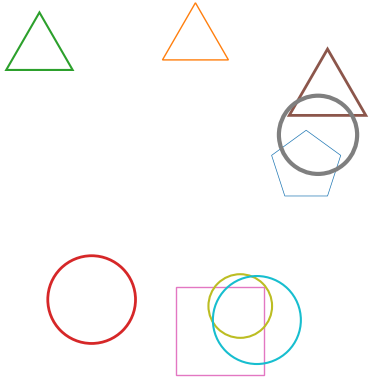[{"shape": "pentagon", "thickness": 0.5, "radius": 0.47, "center": [0.795, 0.567]}, {"shape": "triangle", "thickness": 1, "radius": 0.49, "center": [0.508, 0.894]}, {"shape": "triangle", "thickness": 1.5, "radius": 0.5, "center": [0.102, 0.868]}, {"shape": "circle", "thickness": 2, "radius": 0.57, "center": [0.238, 0.222]}, {"shape": "triangle", "thickness": 2, "radius": 0.57, "center": [0.851, 0.758]}, {"shape": "square", "thickness": 1, "radius": 0.57, "center": [0.571, 0.141]}, {"shape": "circle", "thickness": 3, "radius": 0.51, "center": [0.826, 0.65]}, {"shape": "circle", "thickness": 1.5, "radius": 0.41, "center": [0.624, 0.205]}, {"shape": "circle", "thickness": 1.5, "radius": 0.57, "center": [0.667, 0.169]}]